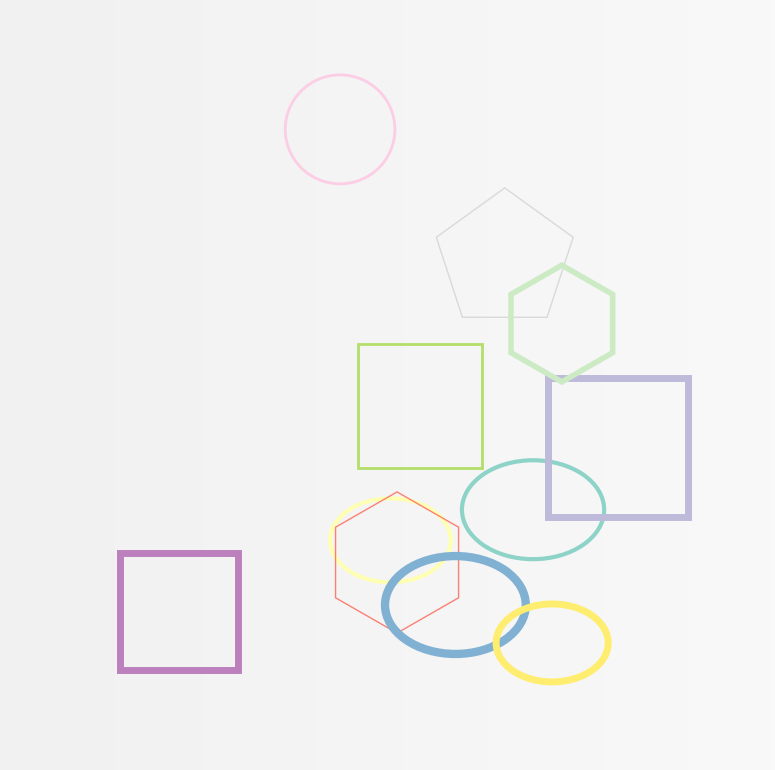[{"shape": "oval", "thickness": 1.5, "radius": 0.46, "center": [0.688, 0.338]}, {"shape": "oval", "thickness": 1.5, "radius": 0.39, "center": [0.504, 0.298]}, {"shape": "square", "thickness": 2.5, "radius": 0.45, "center": [0.797, 0.419]}, {"shape": "hexagon", "thickness": 0.5, "radius": 0.46, "center": [0.512, 0.269]}, {"shape": "oval", "thickness": 3, "radius": 0.45, "center": [0.588, 0.214]}, {"shape": "square", "thickness": 1, "radius": 0.4, "center": [0.541, 0.473]}, {"shape": "circle", "thickness": 1, "radius": 0.35, "center": [0.439, 0.832]}, {"shape": "pentagon", "thickness": 0.5, "radius": 0.46, "center": [0.651, 0.663]}, {"shape": "square", "thickness": 2.5, "radius": 0.38, "center": [0.231, 0.206]}, {"shape": "hexagon", "thickness": 2, "radius": 0.38, "center": [0.725, 0.58]}, {"shape": "oval", "thickness": 2.5, "radius": 0.36, "center": [0.712, 0.165]}]